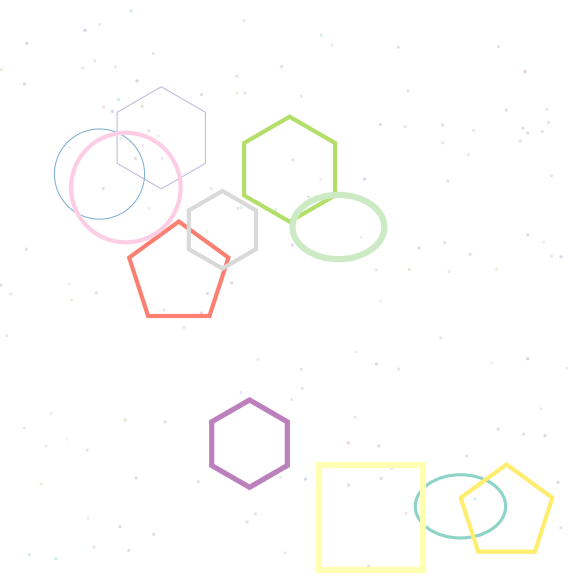[{"shape": "oval", "thickness": 1.5, "radius": 0.39, "center": [0.797, 0.122]}, {"shape": "square", "thickness": 3, "radius": 0.45, "center": [0.642, 0.103]}, {"shape": "hexagon", "thickness": 0.5, "radius": 0.44, "center": [0.279, 0.761]}, {"shape": "pentagon", "thickness": 2, "radius": 0.45, "center": [0.31, 0.525]}, {"shape": "circle", "thickness": 0.5, "radius": 0.39, "center": [0.172, 0.698]}, {"shape": "hexagon", "thickness": 2, "radius": 0.45, "center": [0.501, 0.706]}, {"shape": "circle", "thickness": 2, "radius": 0.47, "center": [0.218, 0.674]}, {"shape": "hexagon", "thickness": 2, "radius": 0.34, "center": [0.385, 0.601]}, {"shape": "hexagon", "thickness": 2.5, "radius": 0.38, "center": [0.432, 0.231]}, {"shape": "oval", "thickness": 3, "radius": 0.4, "center": [0.586, 0.606]}, {"shape": "pentagon", "thickness": 2, "radius": 0.42, "center": [0.877, 0.111]}]